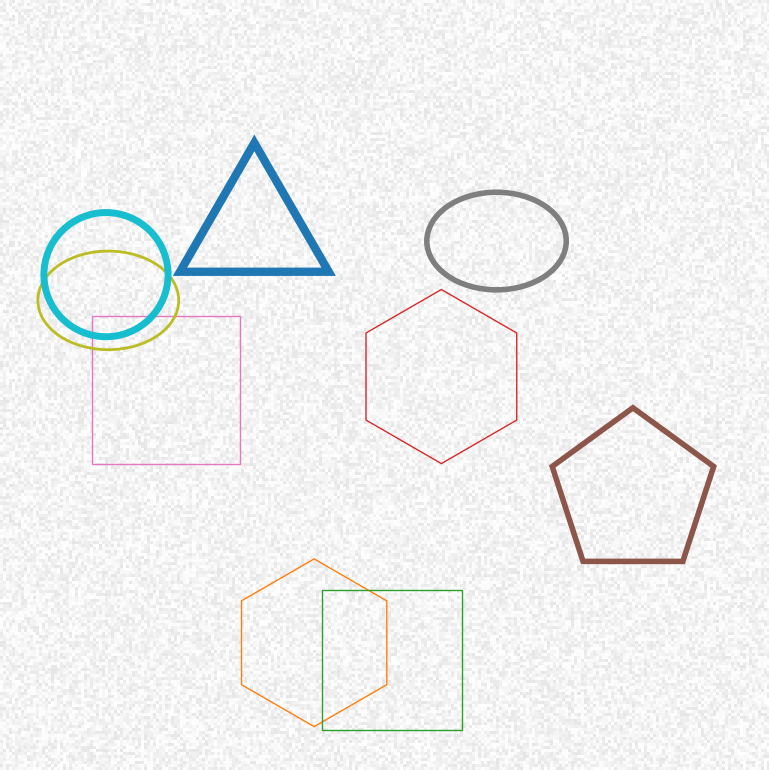[{"shape": "triangle", "thickness": 3, "radius": 0.56, "center": [0.33, 0.703]}, {"shape": "hexagon", "thickness": 0.5, "radius": 0.54, "center": [0.408, 0.165]}, {"shape": "square", "thickness": 0.5, "radius": 0.46, "center": [0.509, 0.142]}, {"shape": "hexagon", "thickness": 0.5, "radius": 0.57, "center": [0.573, 0.511]}, {"shape": "pentagon", "thickness": 2, "radius": 0.55, "center": [0.822, 0.36]}, {"shape": "square", "thickness": 0.5, "radius": 0.48, "center": [0.216, 0.493]}, {"shape": "oval", "thickness": 2, "radius": 0.45, "center": [0.645, 0.687]}, {"shape": "oval", "thickness": 1, "radius": 0.46, "center": [0.141, 0.61]}, {"shape": "circle", "thickness": 2.5, "radius": 0.4, "center": [0.138, 0.643]}]